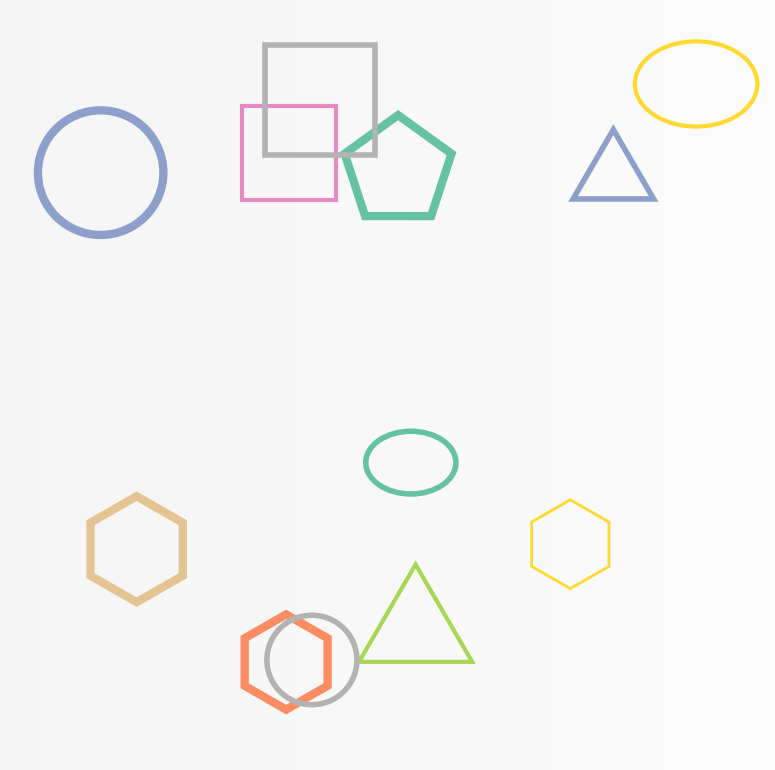[{"shape": "oval", "thickness": 2, "radius": 0.29, "center": [0.53, 0.399]}, {"shape": "pentagon", "thickness": 3, "radius": 0.36, "center": [0.514, 0.778]}, {"shape": "hexagon", "thickness": 3, "radius": 0.31, "center": [0.369, 0.14]}, {"shape": "triangle", "thickness": 2, "radius": 0.3, "center": [0.791, 0.772]}, {"shape": "circle", "thickness": 3, "radius": 0.4, "center": [0.13, 0.776]}, {"shape": "square", "thickness": 1.5, "radius": 0.3, "center": [0.373, 0.801]}, {"shape": "triangle", "thickness": 1.5, "radius": 0.42, "center": [0.536, 0.183]}, {"shape": "oval", "thickness": 1.5, "radius": 0.4, "center": [0.898, 0.891]}, {"shape": "hexagon", "thickness": 1, "radius": 0.29, "center": [0.736, 0.293]}, {"shape": "hexagon", "thickness": 3, "radius": 0.34, "center": [0.176, 0.287]}, {"shape": "circle", "thickness": 2, "radius": 0.29, "center": [0.402, 0.143]}, {"shape": "square", "thickness": 2, "radius": 0.36, "center": [0.413, 0.87]}]